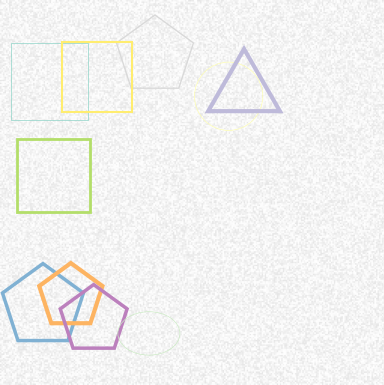[{"shape": "square", "thickness": 0.5, "radius": 0.5, "center": [0.128, 0.789]}, {"shape": "circle", "thickness": 0.5, "radius": 0.44, "center": [0.594, 0.75]}, {"shape": "triangle", "thickness": 3, "radius": 0.54, "center": [0.634, 0.765]}, {"shape": "pentagon", "thickness": 2.5, "radius": 0.55, "center": [0.112, 0.205]}, {"shape": "pentagon", "thickness": 3, "radius": 0.43, "center": [0.184, 0.23]}, {"shape": "square", "thickness": 2, "radius": 0.47, "center": [0.138, 0.544]}, {"shape": "pentagon", "thickness": 1, "radius": 0.53, "center": [0.403, 0.856]}, {"shape": "pentagon", "thickness": 2.5, "radius": 0.46, "center": [0.243, 0.17]}, {"shape": "oval", "thickness": 0.5, "radius": 0.4, "center": [0.387, 0.134]}, {"shape": "square", "thickness": 1.5, "radius": 0.46, "center": [0.252, 0.8]}]